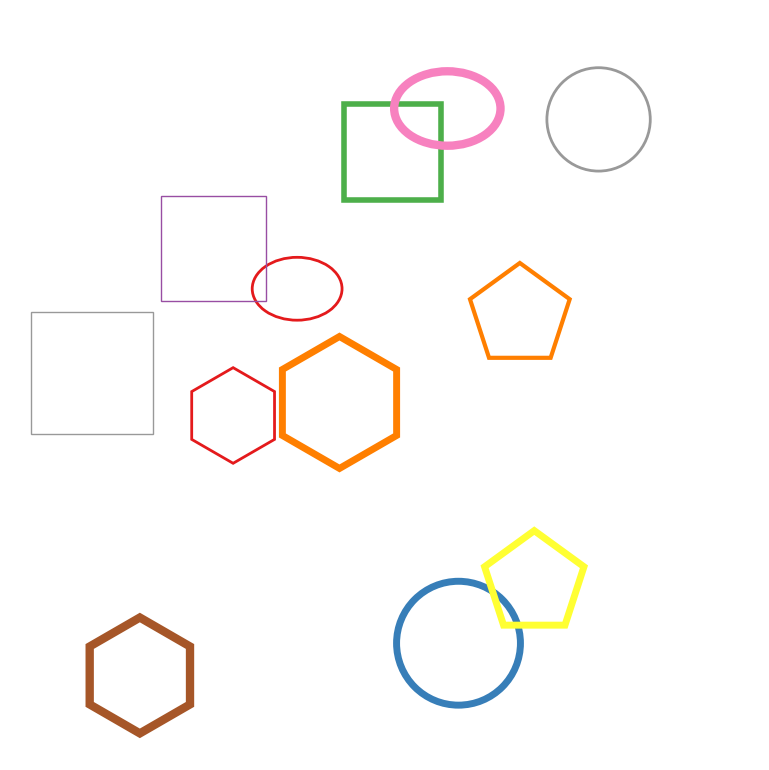[{"shape": "hexagon", "thickness": 1, "radius": 0.31, "center": [0.303, 0.46]}, {"shape": "oval", "thickness": 1, "radius": 0.29, "center": [0.386, 0.625]}, {"shape": "circle", "thickness": 2.5, "radius": 0.4, "center": [0.595, 0.165]}, {"shape": "square", "thickness": 2, "radius": 0.31, "center": [0.51, 0.802]}, {"shape": "square", "thickness": 0.5, "radius": 0.34, "center": [0.277, 0.677]}, {"shape": "hexagon", "thickness": 2.5, "radius": 0.43, "center": [0.441, 0.477]}, {"shape": "pentagon", "thickness": 1.5, "radius": 0.34, "center": [0.675, 0.59]}, {"shape": "pentagon", "thickness": 2.5, "radius": 0.34, "center": [0.694, 0.243]}, {"shape": "hexagon", "thickness": 3, "radius": 0.38, "center": [0.182, 0.123]}, {"shape": "oval", "thickness": 3, "radius": 0.35, "center": [0.581, 0.859]}, {"shape": "circle", "thickness": 1, "radius": 0.34, "center": [0.777, 0.845]}, {"shape": "square", "thickness": 0.5, "radius": 0.4, "center": [0.12, 0.516]}]